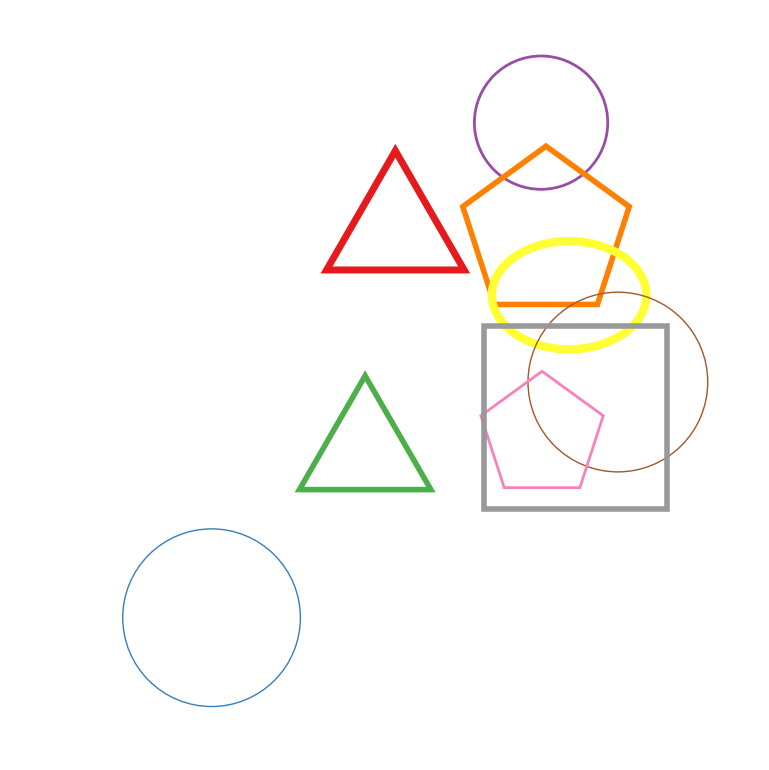[{"shape": "triangle", "thickness": 2.5, "radius": 0.52, "center": [0.513, 0.701]}, {"shape": "circle", "thickness": 0.5, "radius": 0.58, "center": [0.275, 0.198]}, {"shape": "triangle", "thickness": 2, "radius": 0.49, "center": [0.474, 0.413]}, {"shape": "circle", "thickness": 1, "radius": 0.43, "center": [0.703, 0.841]}, {"shape": "pentagon", "thickness": 2, "radius": 0.57, "center": [0.709, 0.697]}, {"shape": "oval", "thickness": 3, "radius": 0.5, "center": [0.739, 0.617]}, {"shape": "circle", "thickness": 0.5, "radius": 0.58, "center": [0.802, 0.504]}, {"shape": "pentagon", "thickness": 1, "radius": 0.42, "center": [0.704, 0.434]}, {"shape": "square", "thickness": 2, "radius": 0.59, "center": [0.748, 0.457]}]